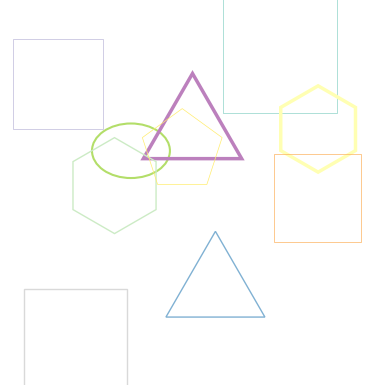[{"shape": "square", "thickness": 0.5, "radius": 0.74, "center": [0.727, 0.855]}, {"shape": "hexagon", "thickness": 2.5, "radius": 0.56, "center": [0.826, 0.665]}, {"shape": "square", "thickness": 0.5, "radius": 0.59, "center": [0.151, 0.782]}, {"shape": "triangle", "thickness": 1, "radius": 0.74, "center": [0.56, 0.251]}, {"shape": "square", "thickness": 0.5, "radius": 0.57, "center": [0.824, 0.486]}, {"shape": "oval", "thickness": 1.5, "radius": 0.51, "center": [0.34, 0.608]}, {"shape": "square", "thickness": 1, "radius": 0.67, "center": [0.195, 0.116]}, {"shape": "triangle", "thickness": 2.5, "radius": 0.74, "center": [0.5, 0.662]}, {"shape": "hexagon", "thickness": 1, "radius": 0.62, "center": [0.297, 0.518]}, {"shape": "pentagon", "thickness": 0.5, "radius": 0.54, "center": [0.473, 0.609]}]